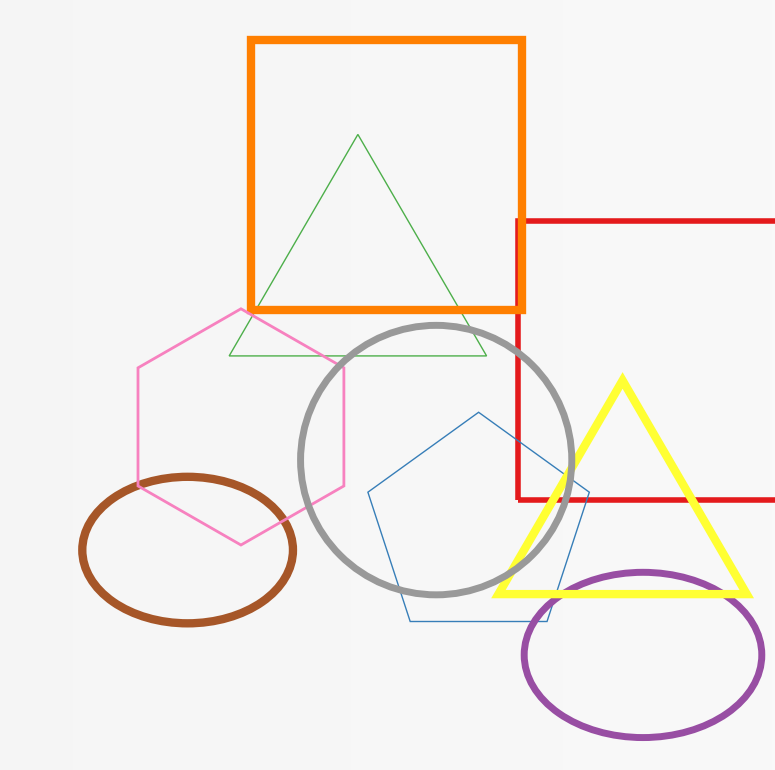[{"shape": "square", "thickness": 2, "radius": 0.91, "center": [0.85, 0.532]}, {"shape": "pentagon", "thickness": 0.5, "radius": 0.75, "center": [0.618, 0.314]}, {"shape": "triangle", "thickness": 0.5, "radius": 0.96, "center": [0.462, 0.634]}, {"shape": "oval", "thickness": 2.5, "radius": 0.77, "center": [0.83, 0.149]}, {"shape": "square", "thickness": 3, "radius": 0.88, "center": [0.498, 0.773]}, {"shape": "triangle", "thickness": 3, "radius": 0.92, "center": [0.803, 0.321]}, {"shape": "oval", "thickness": 3, "radius": 0.68, "center": [0.242, 0.286]}, {"shape": "hexagon", "thickness": 1, "radius": 0.77, "center": [0.311, 0.446]}, {"shape": "circle", "thickness": 2.5, "radius": 0.87, "center": [0.563, 0.402]}]